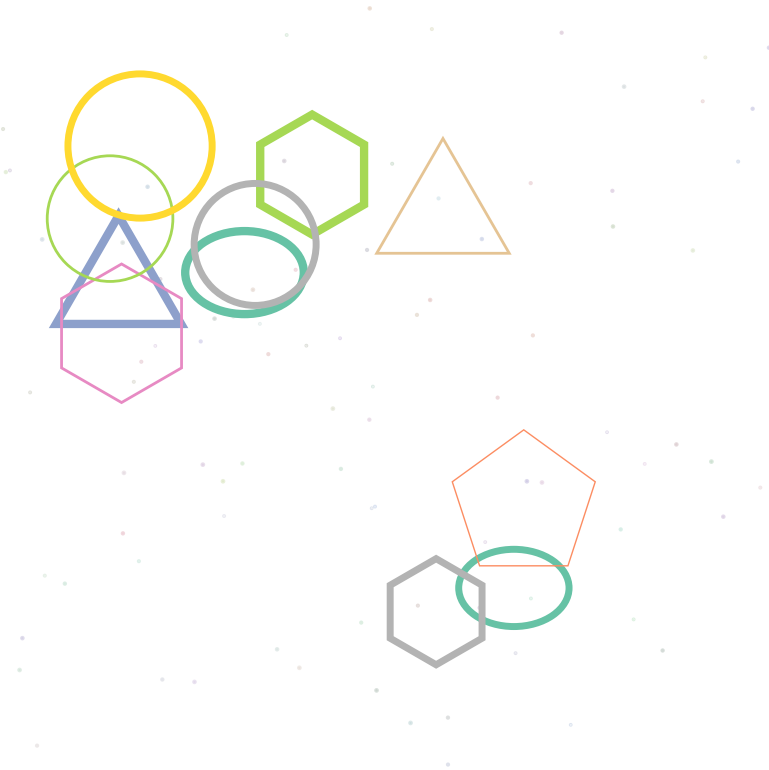[{"shape": "oval", "thickness": 2.5, "radius": 0.36, "center": [0.667, 0.236]}, {"shape": "oval", "thickness": 3, "radius": 0.39, "center": [0.318, 0.646]}, {"shape": "pentagon", "thickness": 0.5, "radius": 0.49, "center": [0.68, 0.344]}, {"shape": "triangle", "thickness": 3, "radius": 0.47, "center": [0.154, 0.626]}, {"shape": "hexagon", "thickness": 1, "radius": 0.45, "center": [0.158, 0.567]}, {"shape": "hexagon", "thickness": 3, "radius": 0.39, "center": [0.405, 0.773]}, {"shape": "circle", "thickness": 1, "radius": 0.41, "center": [0.143, 0.716]}, {"shape": "circle", "thickness": 2.5, "radius": 0.47, "center": [0.182, 0.81]}, {"shape": "triangle", "thickness": 1, "radius": 0.5, "center": [0.575, 0.721]}, {"shape": "circle", "thickness": 2.5, "radius": 0.4, "center": [0.331, 0.683]}, {"shape": "hexagon", "thickness": 2.5, "radius": 0.34, "center": [0.566, 0.206]}]